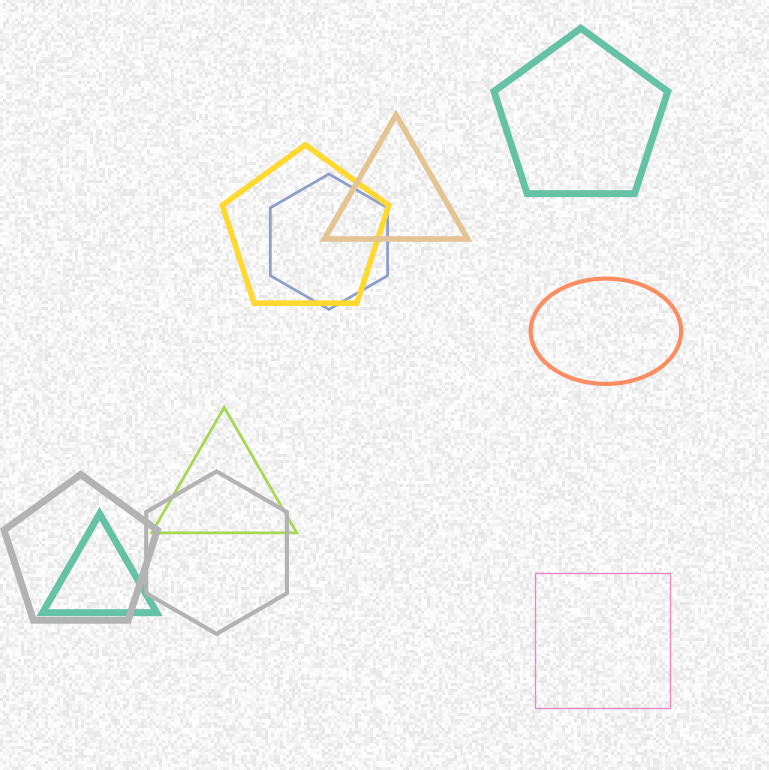[{"shape": "pentagon", "thickness": 2.5, "radius": 0.59, "center": [0.754, 0.845]}, {"shape": "triangle", "thickness": 2.5, "radius": 0.43, "center": [0.129, 0.247]}, {"shape": "oval", "thickness": 1.5, "radius": 0.49, "center": [0.787, 0.57]}, {"shape": "hexagon", "thickness": 1, "radius": 0.44, "center": [0.427, 0.686]}, {"shape": "square", "thickness": 0.5, "radius": 0.44, "center": [0.783, 0.169]}, {"shape": "triangle", "thickness": 1, "radius": 0.54, "center": [0.291, 0.362]}, {"shape": "pentagon", "thickness": 2, "radius": 0.57, "center": [0.397, 0.698]}, {"shape": "triangle", "thickness": 2, "radius": 0.54, "center": [0.514, 0.743]}, {"shape": "pentagon", "thickness": 2.5, "radius": 0.52, "center": [0.105, 0.279]}, {"shape": "hexagon", "thickness": 1.5, "radius": 0.53, "center": [0.281, 0.282]}]